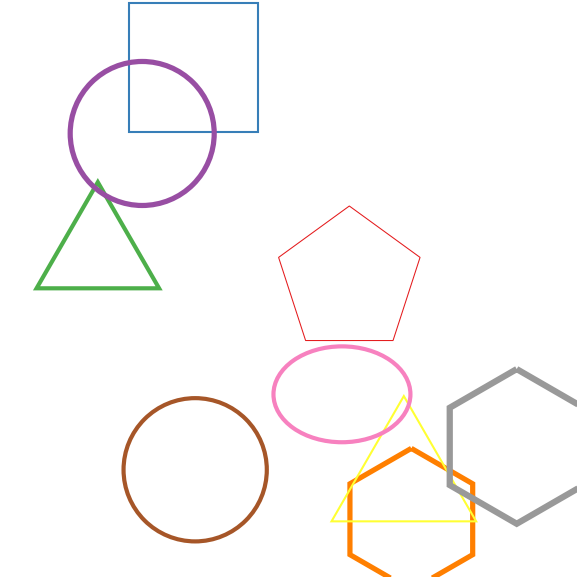[{"shape": "pentagon", "thickness": 0.5, "radius": 0.64, "center": [0.605, 0.514]}, {"shape": "square", "thickness": 1, "radius": 0.56, "center": [0.336, 0.882]}, {"shape": "triangle", "thickness": 2, "radius": 0.61, "center": [0.169, 0.561]}, {"shape": "circle", "thickness": 2.5, "radius": 0.62, "center": [0.246, 0.768]}, {"shape": "hexagon", "thickness": 2.5, "radius": 0.61, "center": [0.712, 0.1]}, {"shape": "triangle", "thickness": 1, "radius": 0.72, "center": [0.699, 0.169]}, {"shape": "circle", "thickness": 2, "radius": 0.62, "center": [0.338, 0.186]}, {"shape": "oval", "thickness": 2, "radius": 0.59, "center": [0.592, 0.316]}, {"shape": "hexagon", "thickness": 3, "radius": 0.67, "center": [0.895, 0.226]}]